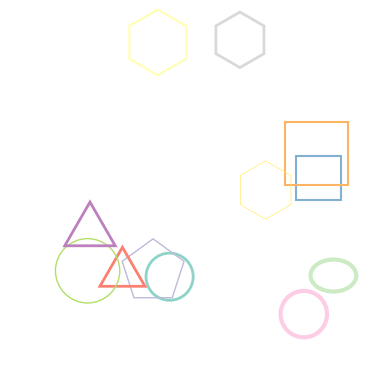[{"shape": "circle", "thickness": 2, "radius": 0.31, "center": [0.441, 0.281]}, {"shape": "hexagon", "thickness": 1.5, "radius": 0.43, "center": [0.41, 0.89]}, {"shape": "pentagon", "thickness": 1, "radius": 0.42, "center": [0.398, 0.295]}, {"shape": "triangle", "thickness": 2, "radius": 0.34, "center": [0.318, 0.29]}, {"shape": "square", "thickness": 1.5, "radius": 0.29, "center": [0.827, 0.538]}, {"shape": "square", "thickness": 1.5, "radius": 0.41, "center": [0.821, 0.601]}, {"shape": "circle", "thickness": 1, "radius": 0.42, "center": [0.228, 0.297]}, {"shape": "circle", "thickness": 3, "radius": 0.3, "center": [0.789, 0.184]}, {"shape": "hexagon", "thickness": 2, "radius": 0.36, "center": [0.623, 0.897]}, {"shape": "triangle", "thickness": 2, "radius": 0.38, "center": [0.234, 0.399]}, {"shape": "oval", "thickness": 3, "radius": 0.3, "center": [0.866, 0.284]}, {"shape": "hexagon", "thickness": 0.5, "radius": 0.38, "center": [0.69, 0.506]}]